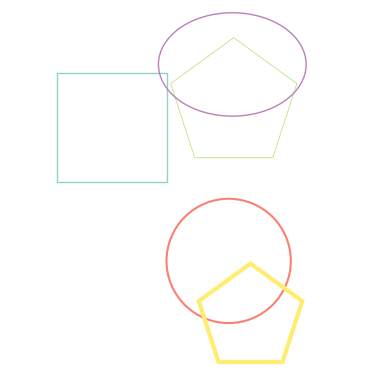[{"shape": "square", "thickness": 1, "radius": 0.71, "center": [0.291, 0.669]}, {"shape": "circle", "thickness": 1.5, "radius": 0.81, "center": [0.594, 0.322]}, {"shape": "pentagon", "thickness": 0.5, "radius": 0.86, "center": [0.607, 0.73]}, {"shape": "oval", "thickness": 1, "radius": 0.96, "center": [0.603, 0.833]}, {"shape": "pentagon", "thickness": 3, "radius": 0.71, "center": [0.651, 0.174]}]